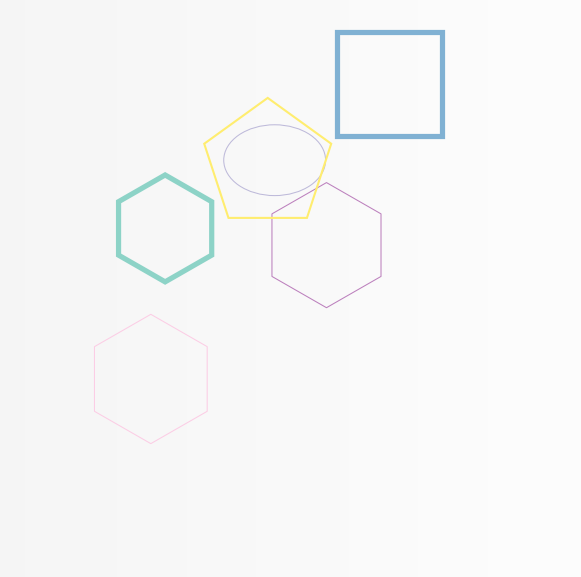[{"shape": "hexagon", "thickness": 2.5, "radius": 0.46, "center": [0.284, 0.604]}, {"shape": "oval", "thickness": 0.5, "radius": 0.44, "center": [0.473, 0.722]}, {"shape": "square", "thickness": 2.5, "radius": 0.45, "center": [0.67, 0.853]}, {"shape": "hexagon", "thickness": 0.5, "radius": 0.56, "center": [0.259, 0.343]}, {"shape": "hexagon", "thickness": 0.5, "radius": 0.54, "center": [0.562, 0.575]}, {"shape": "pentagon", "thickness": 1, "radius": 0.57, "center": [0.461, 0.715]}]